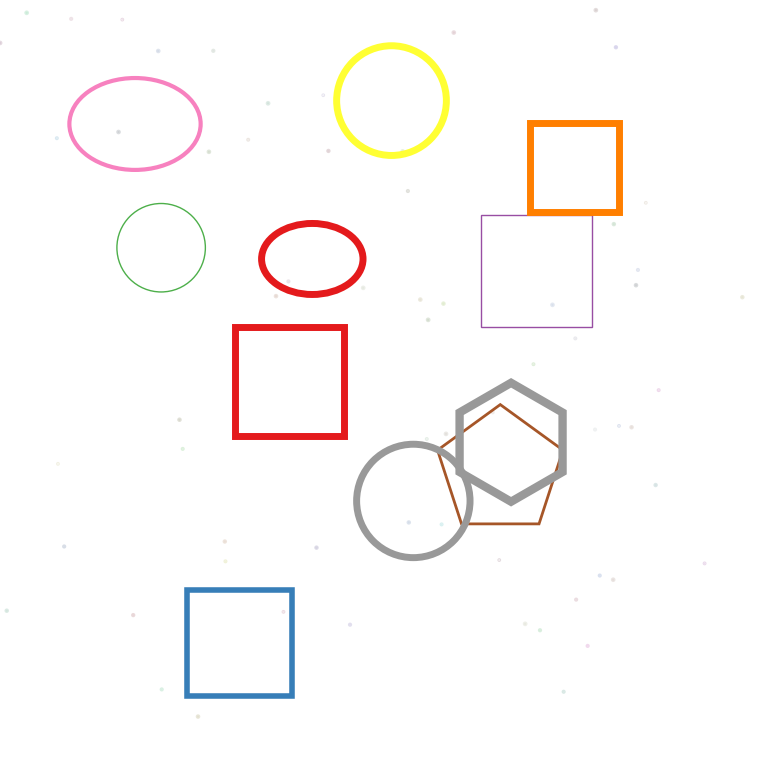[{"shape": "oval", "thickness": 2.5, "radius": 0.33, "center": [0.406, 0.664]}, {"shape": "square", "thickness": 2.5, "radius": 0.35, "center": [0.376, 0.505]}, {"shape": "square", "thickness": 2, "radius": 0.34, "center": [0.311, 0.165]}, {"shape": "circle", "thickness": 0.5, "radius": 0.29, "center": [0.209, 0.678]}, {"shape": "square", "thickness": 0.5, "radius": 0.36, "center": [0.697, 0.648]}, {"shape": "square", "thickness": 2.5, "radius": 0.29, "center": [0.746, 0.783]}, {"shape": "circle", "thickness": 2.5, "radius": 0.36, "center": [0.508, 0.869]}, {"shape": "pentagon", "thickness": 1, "radius": 0.43, "center": [0.65, 0.389]}, {"shape": "oval", "thickness": 1.5, "radius": 0.43, "center": [0.175, 0.839]}, {"shape": "hexagon", "thickness": 3, "radius": 0.39, "center": [0.664, 0.426]}, {"shape": "circle", "thickness": 2.5, "radius": 0.37, "center": [0.537, 0.349]}]